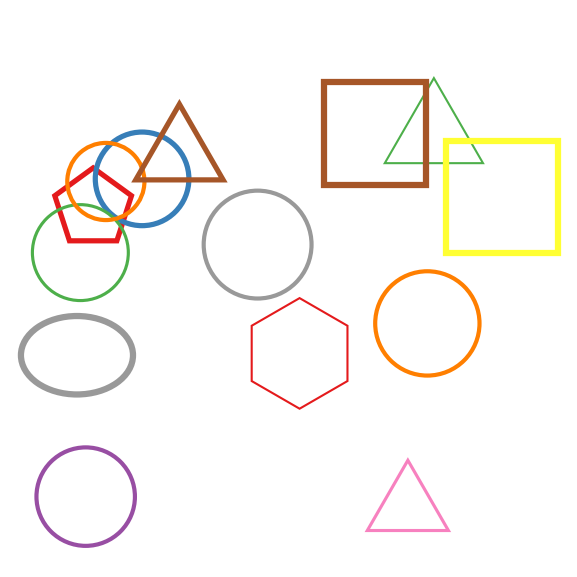[{"shape": "pentagon", "thickness": 2.5, "radius": 0.35, "center": [0.161, 0.639]}, {"shape": "hexagon", "thickness": 1, "radius": 0.48, "center": [0.519, 0.387]}, {"shape": "circle", "thickness": 2.5, "radius": 0.41, "center": [0.246, 0.689]}, {"shape": "triangle", "thickness": 1, "radius": 0.49, "center": [0.751, 0.766]}, {"shape": "circle", "thickness": 1.5, "radius": 0.42, "center": [0.139, 0.562]}, {"shape": "circle", "thickness": 2, "radius": 0.43, "center": [0.148, 0.139]}, {"shape": "circle", "thickness": 2, "radius": 0.45, "center": [0.74, 0.439]}, {"shape": "circle", "thickness": 2, "radius": 0.33, "center": [0.183, 0.685]}, {"shape": "square", "thickness": 3, "radius": 0.49, "center": [0.869, 0.658]}, {"shape": "triangle", "thickness": 2.5, "radius": 0.44, "center": [0.311, 0.731]}, {"shape": "square", "thickness": 3, "radius": 0.44, "center": [0.65, 0.768]}, {"shape": "triangle", "thickness": 1.5, "radius": 0.41, "center": [0.706, 0.121]}, {"shape": "oval", "thickness": 3, "radius": 0.49, "center": [0.133, 0.384]}, {"shape": "circle", "thickness": 2, "radius": 0.47, "center": [0.446, 0.576]}]